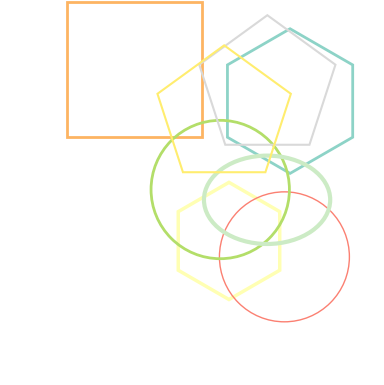[{"shape": "hexagon", "thickness": 2, "radius": 0.94, "center": [0.753, 0.737]}, {"shape": "hexagon", "thickness": 2.5, "radius": 0.76, "center": [0.595, 0.374]}, {"shape": "circle", "thickness": 1, "radius": 0.84, "center": [0.739, 0.333]}, {"shape": "square", "thickness": 2, "radius": 0.88, "center": [0.35, 0.819]}, {"shape": "circle", "thickness": 2, "radius": 0.9, "center": [0.572, 0.508]}, {"shape": "pentagon", "thickness": 1.5, "radius": 0.93, "center": [0.694, 0.774]}, {"shape": "oval", "thickness": 3, "radius": 0.82, "center": [0.694, 0.481]}, {"shape": "pentagon", "thickness": 1.5, "radius": 0.91, "center": [0.582, 0.7]}]